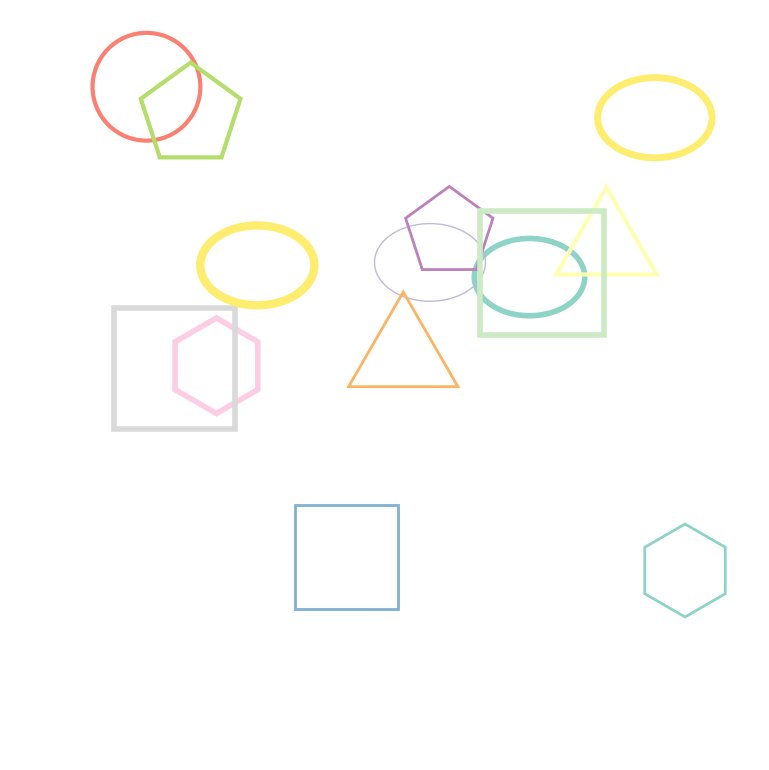[{"shape": "oval", "thickness": 2, "radius": 0.36, "center": [0.688, 0.64]}, {"shape": "hexagon", "thickness": 1, "radius": 0.3, "center": [0.89, 0.259]}, {"shape": "triangle", "thickness": 1.5, "radius": 0.38, "center": [0.788, 0.681]}, {"shape": "oval", "thickness": 0.5, "radius": 0.36, "center": [0.558, 0.659]}, {"shape": "circle", "thickness": 1.5, "radius": 0.35, "center": [0.19, 0.887]}, {"shape": "square", "thickness": 1, "radius": 0.34, "center": [0.45, 0.277]}, {"shape": "triangle", "thickness": 1, "radius": 0.41, "center": [0.524, 0.539]}, {"shape": "pentagon", "thickness": 1.5, "radius": 0.34, "center": [0.248, 0.851]}, {"shape": "hexagon", "thickness": 2, "radius": 0.31, "center": [0.281, 0.525]}, {"shape": "square", "thickness": 2, "radius": 0.39, "center": [0.227, 0.521]}, {"shape": "pentagon", "thickness": 1, "radius": 0.3, "center": [0.584, 0.698]}, {"shape": "square", "thickness": 2, "radius": 0.4, "center": [0.704, 0.645]}, {"shape": "oval", "thickness": 3, "radius": 0.37, "center": [0.334, 0.655]}, {"shape": "oval", "thickness": 2.5, "radius": 0.37, "center": [0.85, 0.847]}]